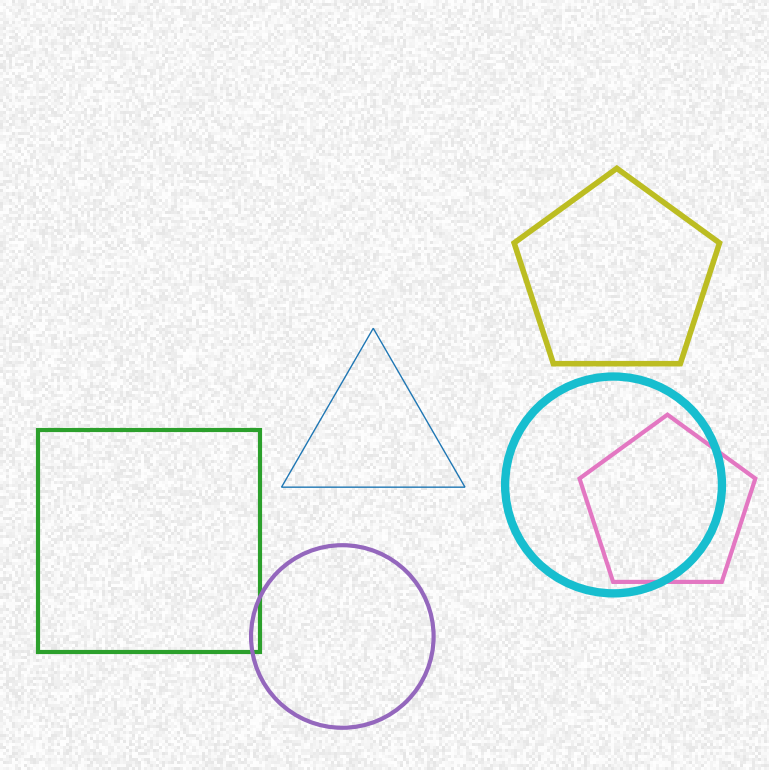[{"shape": "triangle", "thickness": 0.5, "radius": 0.69, "center": [0.485, 0.436]}, {"shape": "square", "thickness": 1.5, "radius": 0.72, "center": [0.194, 0.298]}, {"shape": "circle", "thickness": 1.5, "radius": 0.59, "center": [0.445, 0.173]}, {"shape": "pentagon", "thickness": 1.5, "radius": 0.6, "center": [0.867, 0.341]}, {"shape": "pentagon", "thickness": 2, "radius": 0.7, "center": [0.801, 0.641]}, {"shape": "circle", "thickness": 3, "radius": 0.7, "center": [0.797, 0.37]}]